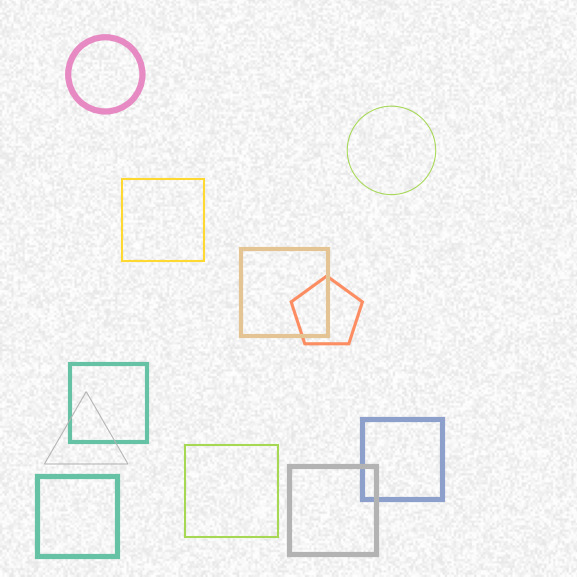[{"shape": "square", "thickness": 2, "radius": 0.34, "center": [0.188, 0.301]}, {"shape": "square", "thickness": 2.5, "radius": 0.35, "center": [0.133, 0.106]}, {"shape": "pentagon", "thickness": 1.5, "radius": 0.32, "center": [0.566, 0.456]}, {"shape": "square", "thickness": 2.5, "radius": 0.35, "center": [0.696, 0.204]}, {"shape": "circle", "thickness": 3, "radius": 0.32, "center": [0.182, 0.87]}, {"shape": "square", "thickness": 1, "radius": 0.4, "center": [0.401, 0.149]}, {"shape": "circle", "thickness": 0.5, "radius": 0.38, "center": [0.678, 0.739]}, {"shape": "square", "thickness": 1, "radius": 0.35, "center": [0.282, 0.618]}, {"shape": "square", "thickness": 2, "radius": 0.38, "center": [0.492, 0.493]}, {"shape": "triangle", "thickness": 0.5, "radius": 0.42, "center": [0.149, 0.237]}, {"shape": "square", "thickness": 2.5, "radius": 0.38, "center": [0.576, 0.116]}]